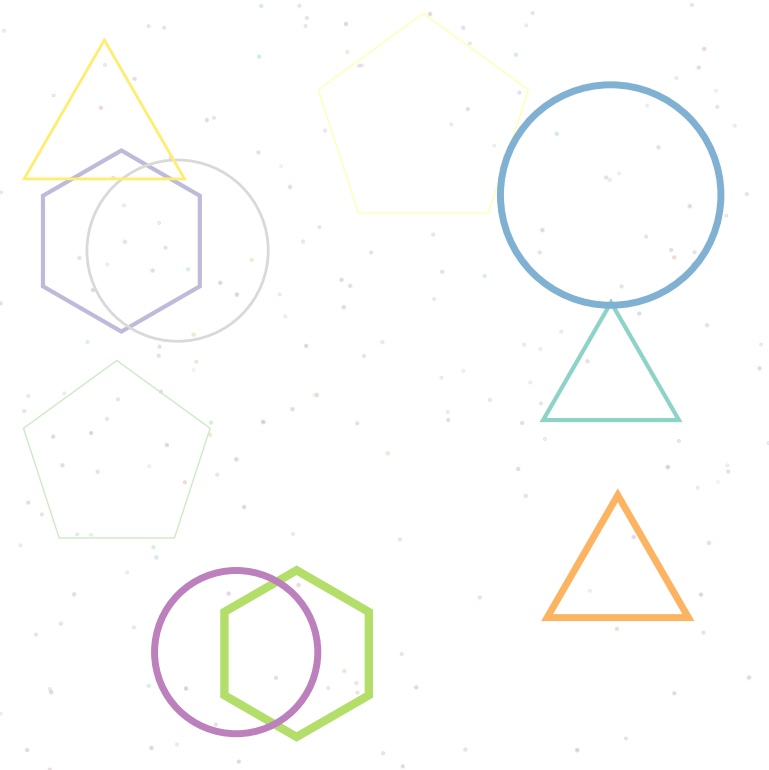[{"shape": "triangle", "thickness": 1.5, "radius": 0.51, "center": [0.794, 0.505]}, {"shape": "pentagon", "thickness": 0.5, "radius": 0.72, "center": [0.55, 0.839]}, {"shape": "hexagon", "thickness": 1.5, "radius": 0.59, "center": [0.158, 0.687]}, {"shape": "circle", "thickness": 2.5, "radius": 0.72, "center": [0.793, 0.747]}, {"shape": "triangle", "thickness": 2.5, "radius": 0.53, "center": [0.802, 0.251]}, {"shape": "hexagon", "thickness": 3, "radius": 0.54, "center": [0.385, 0.151]}, {"shape": "circle", "thickness": 1, "radius": 0.59, "center": [0.231, 0.675]}, {"shape": "circle", "thickness": 2.5, "radius": 0.53, "center": [0.307, 0.153]}, {"shape": "pentagon", "thickness": 0.5, "radius": 0.64, "center": [0.152, 0.404]}, {"shape": "triangle", "thickness": 1, "radius": 0.6, "center": [0.136, 0.828]}]